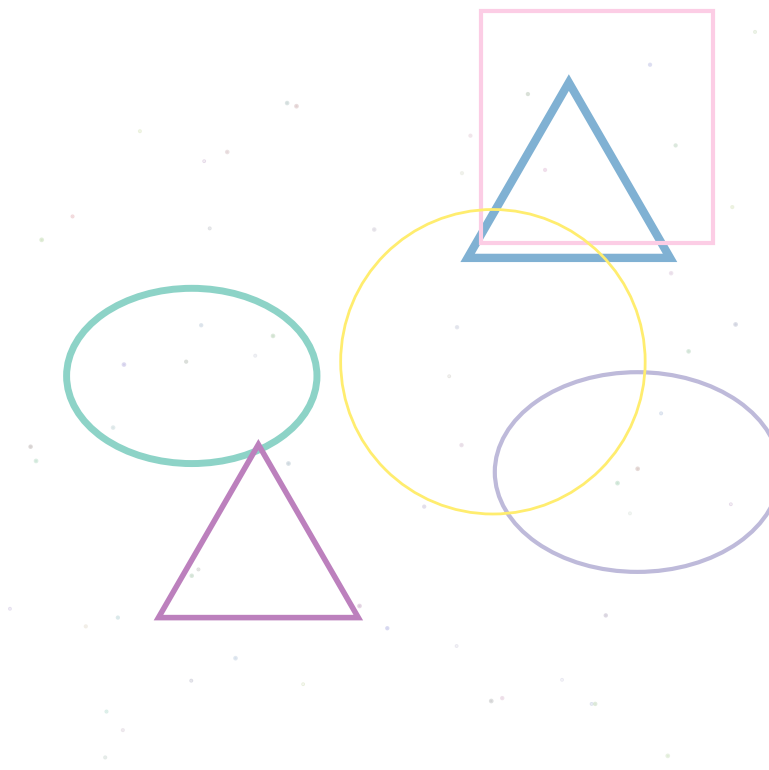[{"shape": "oval", "thickness": 2.5, "radius": 0.81, "center": [0.249, 0.512]}, {"shape": "oval", "thickness": 1.5, "radius": 0.93, "center": [0.828, 0.387]}, {"shape": "triangle", "thickness": 3, "radius": 0.76, "center": [0.739, 0.741]}, {"shape": "square", "thickness": 1.5, "radius": 0.75, "center": [0.775, 0.835]}, {"shape": "triangle", "thickness": 2, "radius": 0.75, "center": [0.336, 0.273]}, {"shape": "circle", "thickness": 1, "radius": 0.99, "center": [0.64, 0.53]}]